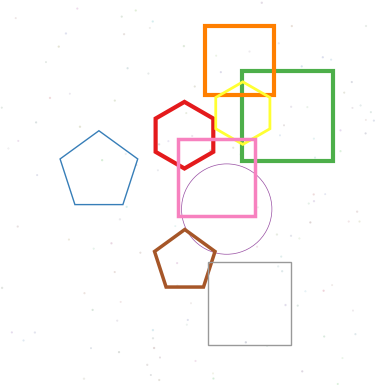[{"shape": "hexagon", "thickness": 3, "radius": 0.43, "center": [0.479, 0.649]}, {"shape": "pentagon", "thickness": 1, "radius": 0.53, "center": [0.257, 0.554]}, {"shape": "square", "thickness": 3, "radius": 0.59, "center": [0.747, 0.699]}, {"shape": "circle", "thickness": 0.5, "radius": 0.59, "center": [0.589, 0.457]}, {"shape": "square", "thickness": 3, "radius": 0.45, "center": [0.623, 0.842]}, {"shape": "hexagon", "thickness": 2, "radius": 0.41, "center": [0.631, 0.706]}, {"shape": "pentagon", "thickness": 2.5, "radius": 0.41, "center": [0.48, 0.321]}, {"shape": "square", "thickness": 2.5, "radius": 0.5, "center": [0.562, 0.539]}, {"shape": "square", "thickness": 1, "radius": 0.54, "center": [0.649, 0.211]}]